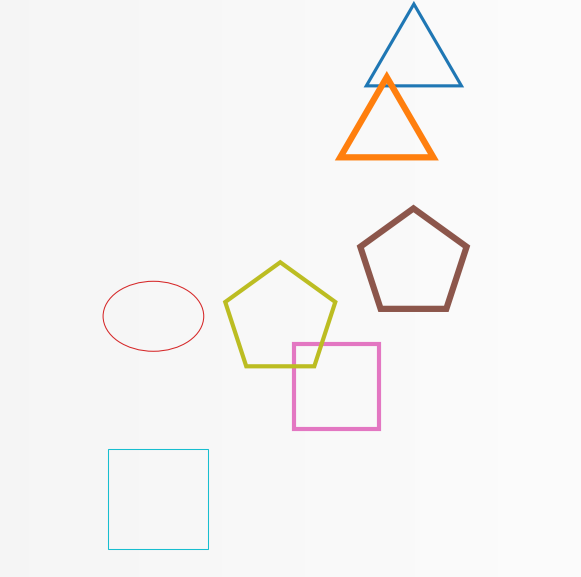[{"shape": "triangle", "thickness": 1.5, "radius": 0.47, "center": [0.712, 0.898]}, {"shape": "triangle", "thickness": 3, "radius": 0.46, "center": [0.665, 0.773]}, {"shape": "oval", "thickness": 0.5, "radius": 0.43, "center": [0.264, 0.451]}, {"shape": "pentagon", "thickness": 3, "radius": 0.48, "center": [0.711, 0.542]}, {"shape": "square", "thickness": 2, "radius": 0.37, "center": [0.58, 0.33]}, {"shape": "pentagon", "thickness": 2, "radius": 0.5, "center": [0.482, 0.445]}, {"shape": "square", "thickness": 0.5, "radius": 0.43, "center": [0.271, 0.135]}]